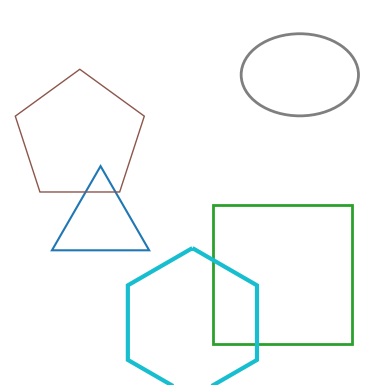[{"shape": "triangle", "thickness": 1.5, "radius": 0.73, "center": [0.261, 0.423]}, {"shape": "square", "thickness": 2, "radius": 0.91, "center": [0.734, 0.287]}, {"shape": "pentagon", "thickness": 1, "radius": 0.88, "center": [0.207, 0.644]}, {"shape": "oval", "thickness": 2, "radius": 0.76, "center": [0.779, 0.806]}, {"shape": "hexagon", "thickness": 3, "radius": 0.97, "center": [0.5, 0.162]}]